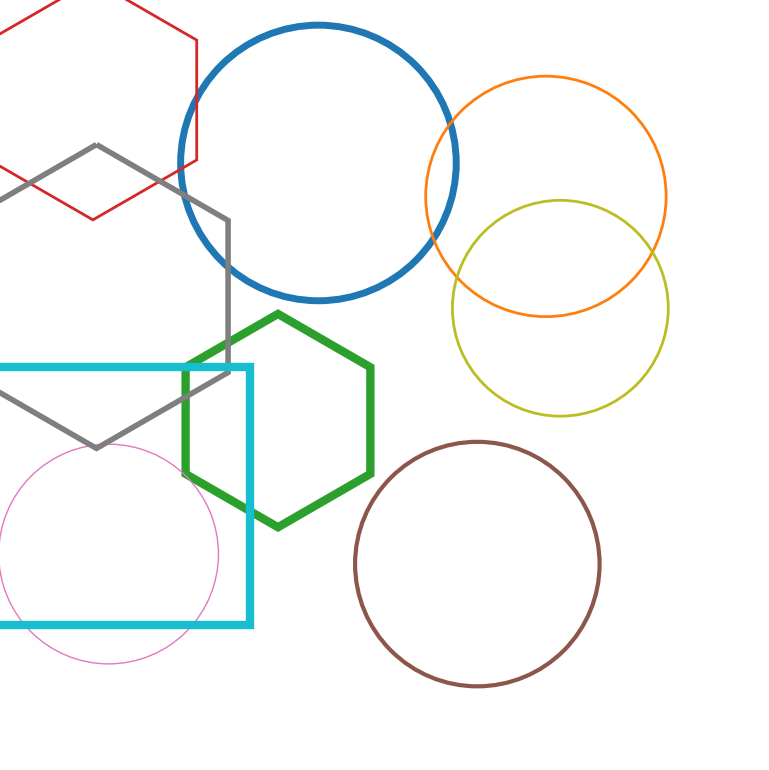[{"shape": "circle", "thickness": 2.5, "radius": 0.89, "center": [0.414, 0.788]}, {"shape": "circle", "thickness": 1, "radius": 0.78, "center": [0.709, 0.745]}, {"shape": "hexagon", "thickness": 3, "radius": 0.69, "center": [0.361, 0.454]}, {"shape": "hexagon", "thickness": 1, "radius": 0.78, "center": [0.121, 0.87]}, {"shape": "circle", "thickness": 1.5, "radius": 0.79, "center": [0.62, 0.267]}, {"shape": "circle", "thickness": 0.5, "radius": 0.71, "center": [0.141, 0.28]}, {"shape": "hexagon", "thickness": 2, "radius": 0.99, "center": [0.125, 0.615]}, {"shape": "circle", "thickness": 1, "radius": 0.7, "center": [0.728, 0.6]}, {"shape": "square", "thickness": 3, "radius": 0.84, "center": [0.157, 0.356]}]